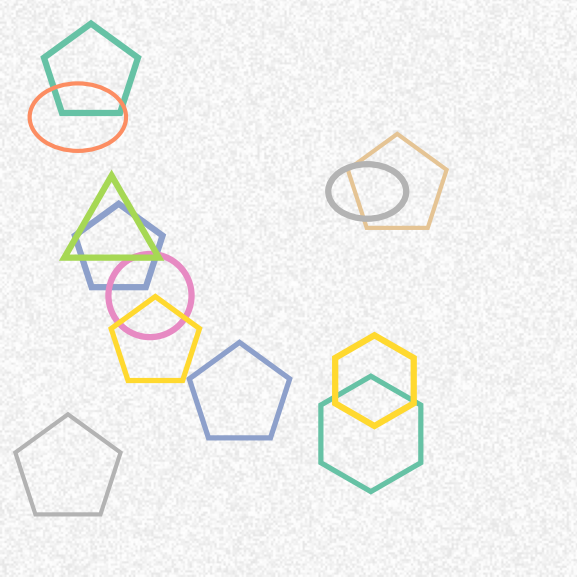[{"shape": "pentagon", "thickness": 3, "radius": 0.43, "center": [0.158, 0.873]}, {"shape": "hexagon", "thickness": 2.5, "radius": 0.5, "center": [0.642, 0.248]}, {"shape": "oval", "thickness": 2, "radius": 0.42, "center": [0.135, 0.796]}, {"shape": "pentagon", "thickness": 2.5, "radius": 0.46, "center": [0.415, 0.315]}, {"shape": "pentagon", "thickness": 3, "radius": 0.4, "center": [0.206, 0.566]}, {"shape": "circle", "thickness": 3, "radius": 0.36, "center": [0.26, 0.487]}, {"shape": "triangle", "thickness": 3, "radius": 0.47, "center": [0.193, 0.6]}, {"shape": "pentagon", "thickness": 2.5, "radius": 0.4, "center": [0.269, 0.405]}, {"shape": "hexagon", "thickness": 3, "radius": 0.39, "center": [0.648, 0.34]}, {"shape": "pentagon", "thickness": 2, "radius": 0.45, "center": [0.688, 0.677]}, {"shape": "oval", "thickness": 3, "radius": 0.34, "center": [0.636, 0.668]}, {"shape": "pentagon", "thickness": 2, "radius": 0.48, "center": [0.118, 0.186]}]